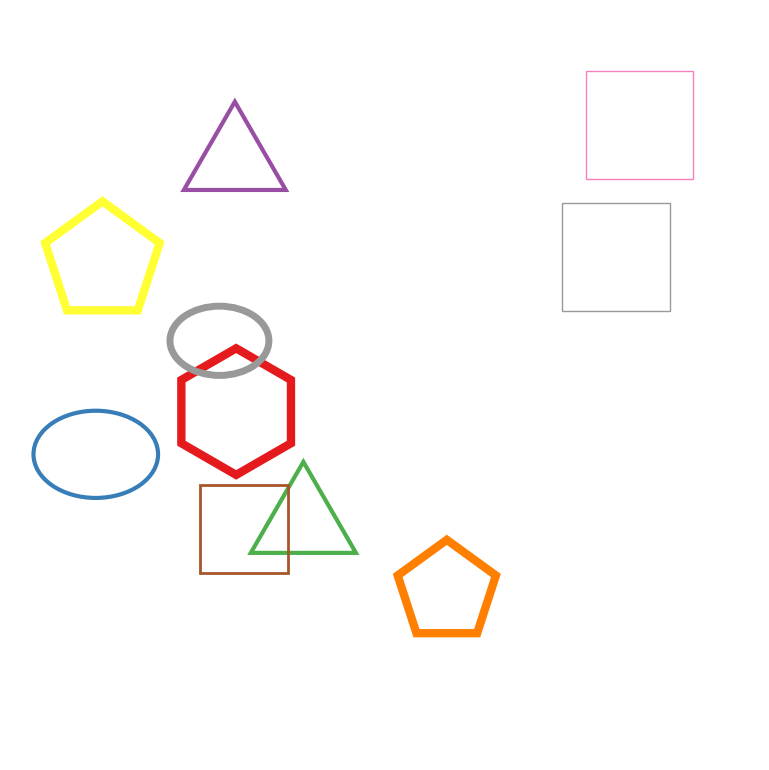[{"shape": "hexagon", "thickness": 3, "radius": 0.41, "center": [0.307, 0.465]}, {"shape": "oval", "thickness": 1.5, "radius": 0.4, "center": [0.124, 0.41]}, {"shape": "triangle", "thickness": 1.5, "radius": 0.39, "center": [0.394, 0.321]}, {"shape": "triangle", "thickness": 1.5, "radius": 0.38, "center": [0.305, 0.792]}, {"shape": "pentagon", "thickness": 3, "radius": 0.34, "center": [0.58, 0.232]}, {"shape": "pentagon", "thickness": 3, "radius": 0.39, "center": [0.133, 0.66]}, {"shape": "square", "thickness": 1, "radius": 0.29, "center": [0.317, 0.312]}, {"shape": "square", "thickness": 0.5, "radius": 0.35, "center": [0.831, 0.838]}, {"shape": "square", "thickness": 0.5, "radius": 0.35, "center": [0.8, 0.666]}, {"shape": "oval", "thickness": 2.5, "radius": 0.32, "center": [0.285, 0.557]}]